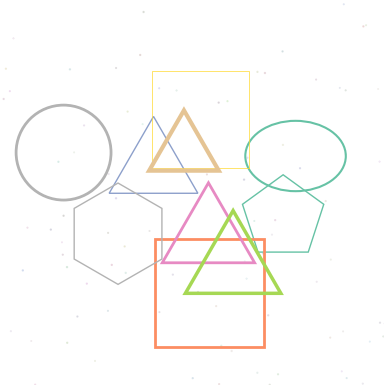[{"shape": "oval", "thickness": 1.5, "radius": 0.65, "center": [0.768, 0.595]}, {"shape": "pentagon", "thickness": 1, "radius": 0.56, "center": [0.735, 0.435]}, {"shape": "square", "thickness": 2, "radius": 0.71, "center": [0.543, 0.239]}, {"shape": "triangle", "thickness": 1, "radius": 0.67, "center": [0.399, 0.565]}, {"shape": "triangle", "thickness": 2, "radius": 0.69, "center": [0.541, 0.387]}, {"shape": "triangle", "thickness": 2.5, "radius": 0.72, "center": [0.605, 0.31]}, {"shape": "square", "thickness": 0.5, "radius": 0.63, "center": [0.52, 0.691]}, {"shape": "triangle", "thickness": 3, "radius": 0.52, "center": [0.478, 0.609]}, {"shape": "hexagon", "thickness": 1, "radius": 0.66, "center": [0.307, 0.393]}, {"shape": "circle", "thickness": 2, "radius": 0.62, "center": [0.165, 0.604]}]